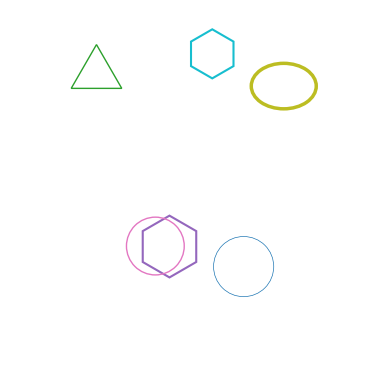[{"shape": "circle", "thickness": 0.5, "radius": 0.39, "center": [0.633, 0.308]}, {"shape": "triangle", "thickness": 1, "radius": 0.38, "center": [0.251, 0.808]}, {"shape": "hexagon", "thickness": 1.5, "radius": 0.4, "center": [0.44, 0.36]}, {"shape": "circle", "thickness": 1, "radius": 0.38, "center": [0.404, 0.361]}, {"shape": "oval", "thickness": 2.5, "radius": 0.42, "center": [0.737, 0.776]}, {"shape": "hexagon", "thickness": 1.5, "radius": 0.32, "center": [0.551, 0.86]}]